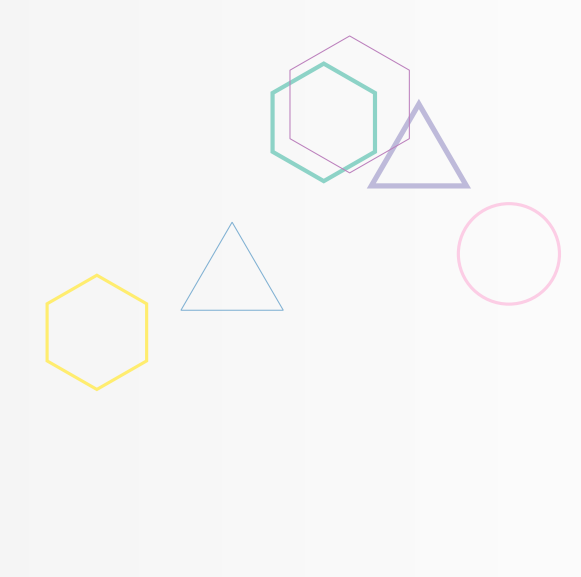[{"shape": "hexagon", "thickness": 2, "radius": 0.51, "center": [0.557, 0.787]}, {"shape": "triangle", "thickness": 2.5, "radius": 0.47, "center": [0.721, 0.724]}, {"shape": "triangle", "thickness": 0.5, "radius": 0.51, "center": [0.399, 0.513]}, {"shape": "circle", "thickness": 1.5, "radius": 0.43, "center": [0.876, 0.559]}, {"shape": "hexagon", "thickness": 0.5, "radius": 0.59, "center": [0.602, 0.818]}, {"shape": "hexagon", "thickness": 1.5, "radius": 0.49, "center": [0.167, 0.424]}]